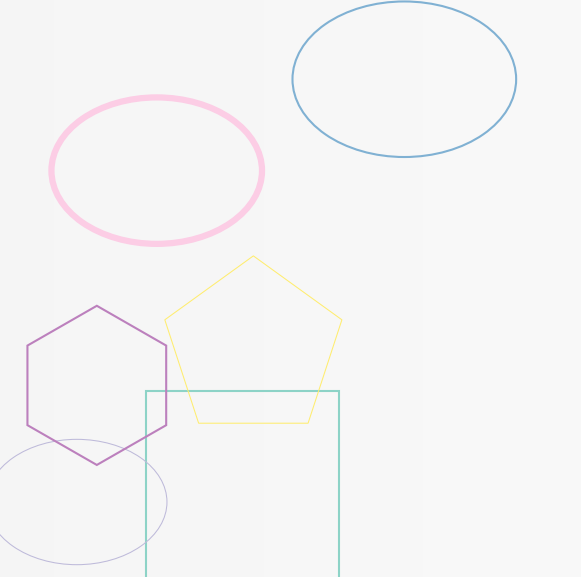[{"shape": "square", "thickness": 1, "radius": 0.83, "center": [0.417, 0.156]}, {"shape": "oval", "thickness": 0.5, "radius": 0.78, "center": [0.132, 0.13]}, {"shape": "oval", "thickness": 1, "radius": 0.96, "center": [0.696, 0.862]}, {"shape": "oval", "thickness": 3, "radius": 0.91, "center": [0.27, 0.704]}, {"shape": "hexagon", "thickness": 1, "radius": 0.69, "center": [0.167, 0.332]}, {"shape": "pentagon", "thickness": 0.5, "radius": 0.8, "center": [0.436, 0.396]}]